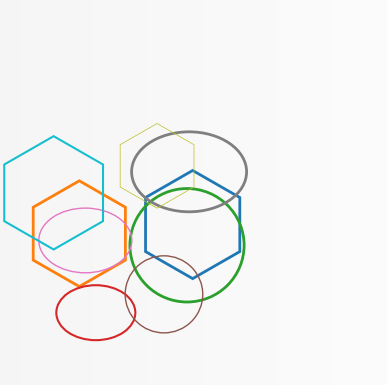[{"shape": "hexagon", "thickness": 2, "radius": 0.7, "center": [0.497, 0.417]}, {"shape": "hexagon", "thickness": 2, "radius": 0.69, "center": [0.205, 0.393]}, {"shape": "circle", "thickness": 2, "radius": 0.74, "center": [0.483, 0.363]}, {"shape": "oval", "thickness": 1.5, "radius": 0.51, "center": [0.247, 0.188]}, {"shape": "circle", "thickness": 1, "radius": 0.5, "center": [0.423, 0.235]}, {"shape": "oval", "thickness": 1, "radius": 0.6, "center": [0.22, 0.375]}, {"shape": "oval", "thickness": 2, "radius": 0.74, "center": [0.488, 0.554]}, {"shape": "hexagon", "thickness": 0.5, "radius": 0.55, "center": [0.405, 0.569]}, {"shape": "hexagon", "thickness": 1.5, "radius": 0.74, "center": [0.138, 0.499]}]